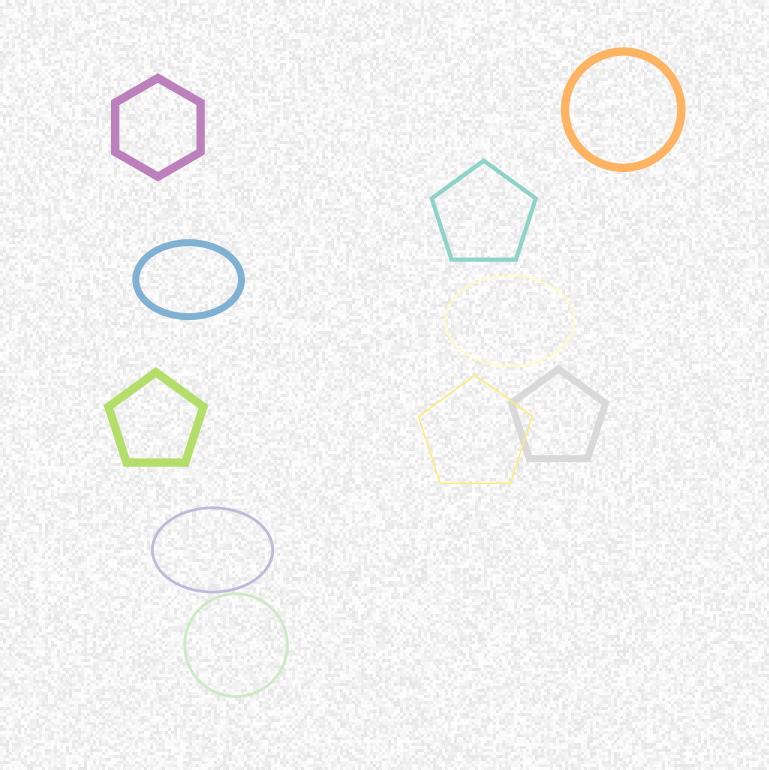[{"shape": "pentagon", "thickness": 1.5, "radius": 0.36, "center": [0.628, 0.72]}, {"shape": "oval", "thickness": 0.5, "radius": 0.42, "center": [0.662, 0.583]}, {"shape": "oval", "thickness": 1, "radius": 0.39, "center": [0.276, 0.286]}, {"shape": "oval", "thickness": 2.5, "radius": 0.34, "center": [0.245, 0.637]}, {"shape": "circle", "thickness": 3, "radius": 0.38, "center": [0.809, 0.858]}, {"shape": "pentagon", "thickness": 3, "radius": 0.32, "center": [0.203, 0.452]}, {"shape": "pentagon", "thickness": 2.5, "radius": 0.32, "center": [0.725, 0.456]}, {"shape": "hexagon", "thickness": 3, "radius": 0.32, "center": [0.205, 0.835]}, {"shape": "circle", "thickness": 1, "radius": 0.33, "center": [0.306, 0.162]}, {"shape": "pentagon", "thickness": 0.5, "radius": 0.39, "center": [0.617, 0.435]}]